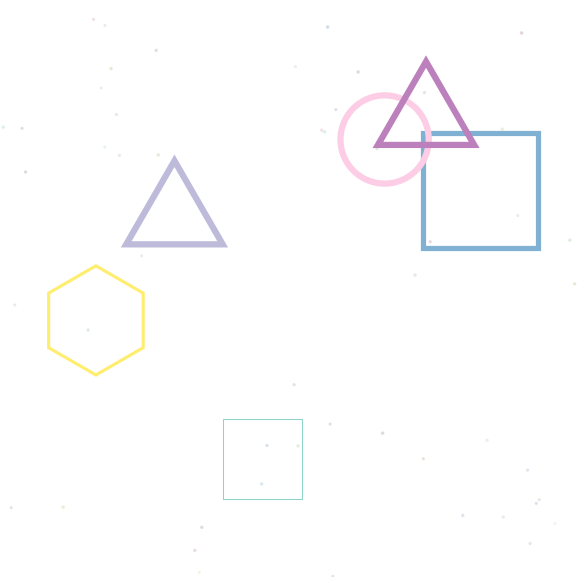[{"shape": "square", "thickness": 0.5, "radius": 0.34, "center": [0.454, 0.204]}, {"shape": "triangle", "thickness": 3, "radius": 0.48, "center": [0.302, 0.624]}, {"shape": "square", "thickness": 2.5, "radius": 0.5, "center": [0.832, 0.669]}, {"shape": "circle", "thickness": 3, "radius": 0.38, "center": [0.666, 0.758]}, {"shape": "triangle", "thickness": 3, "radius": 0.48, "center": [0.738, 0.796]}, {"shape": "hexagon", "thickness": 1.5, "radius": 0.47, "center": [0.166, 0.444]}]